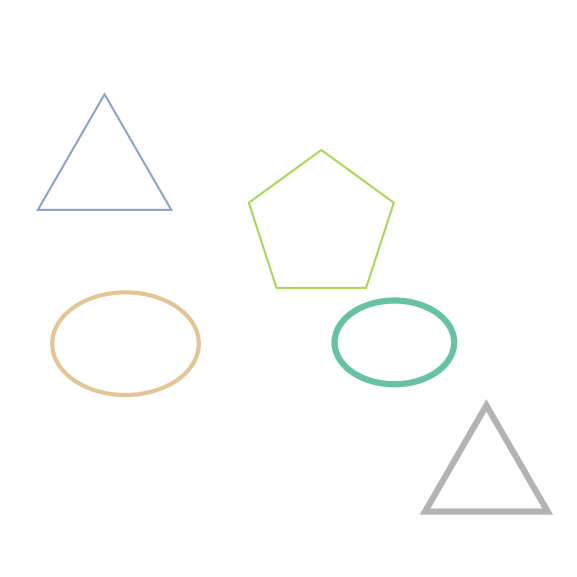[{"shape": "oval", "thickness": 3, "radius": 0.52, "center": [0.683, 0.406]}, {"shape": "triangle", "thickness": 1, "radius": 0.67, "center": [0.181, 0.702]}, {"shape": "pentagon", "thickness": 1, "radius": 0.66, "center": [0.556, 0.607]}, {"shape": "oval", "thickness": 2, "radius": 0.63, "center": [0.217, 0.404]}, {"shape": "triangle", "thickness": 3, "radius": 0.61, "center": [0.842, 0.175]}]